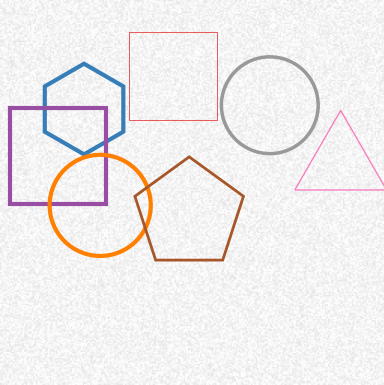[{"shape": "square", "thickness": 0.5, "radius": 0.57, "center": [0.45, 0.803]}, {"shape": "hexagon", "thickness": 3, "radius": 0.59, "center": [0.218, 0.717]}, {"shape": "square", "thickness": 3, "radius": 0.62, "center": [0.151, 0.595]}, {"shape": "circle", "thickness": 3, "radius": 0.66, "center": [0.26, 0.466]}, {"shape": "pentagon", "thickness": 2, "radius": 0.74, "center": [0.491, 0.444]}, {"shape": "triangle", "thickness": 1, "radius": 0.69, "center": [0.885, 0.575]}, {"shape": "circle", "thickness": 2.5, "radius": 0.63, "center": [0.701, 0.727]}]